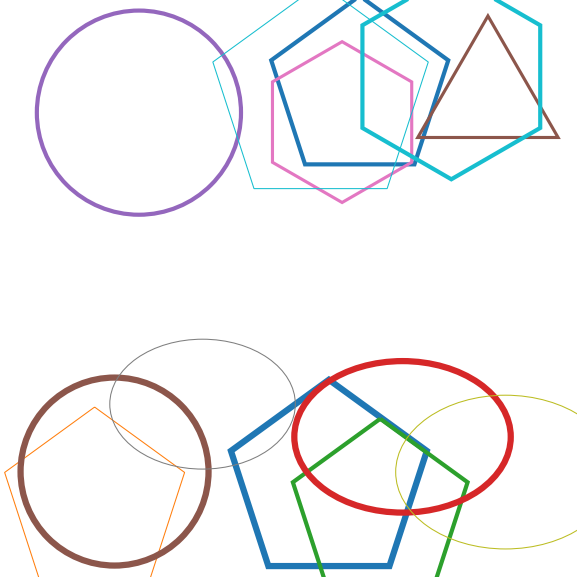[{"shape": "pentagon", "thickness": 2, "radius": 0.81, "center": [0.623, 0.845]}, {"shape": "pentagon", "thickness": 3, "radius": 0.89, "center": [0.57, 0.163]}, {"shape": "pentagon", "thickness": 0.5, "radius": 0.82, "center": [0.164, 0.13]}, {"shape": "pentagon", "thickness": 2, "radius": 0.8, "center": [0.658, 0.115]}, {"shape": "oval", "thickness": 3, "radius": 0.94, "center": [0.697, 0.243]}, {"shape": "circle", "thickness": 2, "radius": 0.88, "center": [0.241, 0.804]}, {"shape": "triangle", "thickness": 1.5, "radius": 0.7, "center": [0.845, 0.831]}, {"shape": "circle", "thickness": 3, "radius": 0.81, "center": [0.198, 0.183]}, {"shape": "hexagon", "thickness": 1.5, "radius": 0.7, "center": [0.592, 0.788]}, {"shape": "oval", "thickness": 0.5, "radius": 0.8, "center": [0.351, 0.299]}, {"shape": "oval", "thickness": 0.5, "radius": 0.95, "center": [0.875, 0.182]}, {"shape": "hexagon", "thickness": 2, "radius": 0.89, "center": [0.782, 0.866]}, {"shape": "pentagon", "thickness": 0.5, "radius": 0.98, "center": [0.555, 0.831]}]